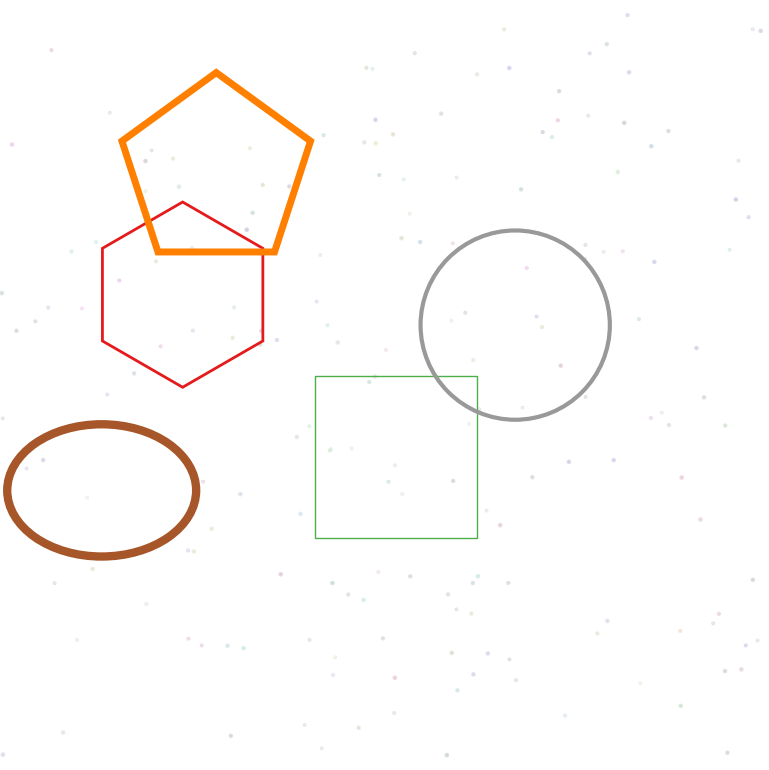[{"shape": "hexagon", "thickness": 1, "radius": 0.6, "center": [0.237, 0.617]}, {"shape": "square", "thickness": 0.5, "radius": 0.53, "center": [0.515, 0.406]}, {"shape": "pentagon", "thickness": 2.5, "radius": 0.64, "center": [0.281, 0.777]}, {"shape": "oval", "thickness": 3, "radius": 0.61, "center": [0.132, 0.363]}, {"shape": "circle", "thickness": 1.5, "radius": 0.61, "center": [0.669, 0.578]}]